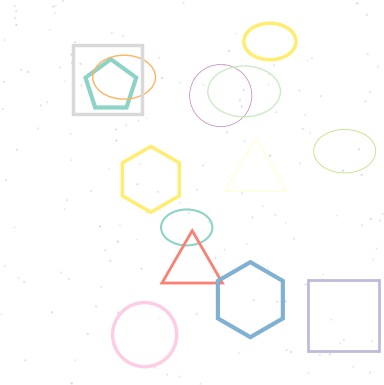[{"shape": "oval", "thickness": 1.5, "radius": 0.33, "center": [0.485, 0.409]}, {"shape": "pentagon", "thickness": 3, "radius": 0.35, "center": [0.288, 0.777]}, {"shape": "triangle", "thickness": 0.5, "radius": 0.46, "center": [0.665, 0.55]}, {"shape": "square", "thickness": 2, "radius": 0.46, "center": [0.893, 0.18]}, {"shape": "triangle", "thickness": 2, "radius": 0.45, "center": [0.499, 0.31]}, {"shape": "hexagon", "thickness": 3, "radius": 0.49, "center": [0.65, 0.222]}, {"shape": "oval", "thickness": 1, "radius": 0.41, "center": [0.322, 0.8]}, {"shape": "oval", "thickness": 0.5, "radius": 0.4, "center": [0.895, 0.607]}, {"shape": "circle", "thickness": 2.5, "radius": 0.42, "center": [0.376, 0.131]}, {"shape": "square", "thickness": 2.5, "radius": 0.45, "center": [0.28, 0.794]}, {"shape": "circle", "thickness": 0.5, "radius": 0.4, "center": [0.573, 0.752]}, {"shape": "oval", "thickness": 1, "radius": 0.47, "center": [0.634, 0.763]}, {"shape": "hexagon", "thickness": 2.5, "radius": 0.43, "center": [0.392, 0.534]}, {"shape": "oval", "thickness": 2.5, "radius": 0.34, "center": [0.701, 0.892]}]